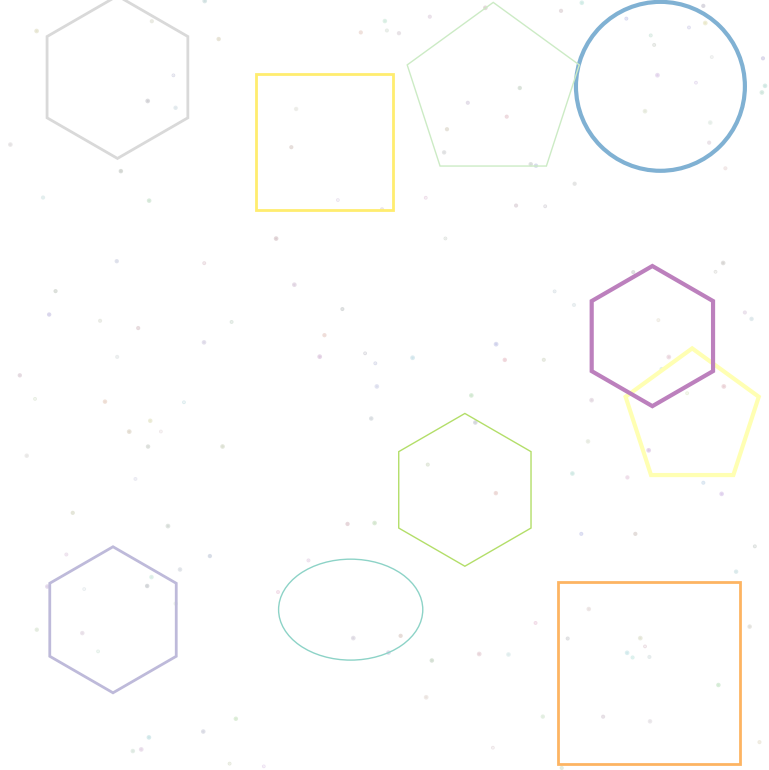[{"shape": "oval", "thickness": 0.5, "radius": 0.47, "center": [0.455, 0.208]}, {"shape": "pentagon", "thickness": 1.5, "radius": 0.45, "center": [0.899, 0.457]}, {"shape": "hexagon", "thickness": 1, "radius": 0.47, "center": [0.147, 0.195]}, {"shape": "circle", "thickness": 1.5, "radius": 0.55, "center": [0.858, 0.888]}, {"shape": "square", "thickness": 1, "radius": 0.59, "center": [0.843, 0.126]}, {"shape": "hexagon", "thickness": 0.5, "radius": 0.5, "center": [0.604, 0.364]}, {"shape": "hexagon", "thickness": 1, "radius": 0.53, "center": [0.153, 0.9]}, {"shape": "hexagon", "thickness": 1.5, "radius": 0.45, "center": [0.847, 0.564]}, {"shape": "pentagon", "thickness": 0.5, "radius": 0.59, "center": [0.641, 0.879]}, {"shape": "square", "thickness": 1, "radius": 0.44, "center": [0.422, 0.816]}]